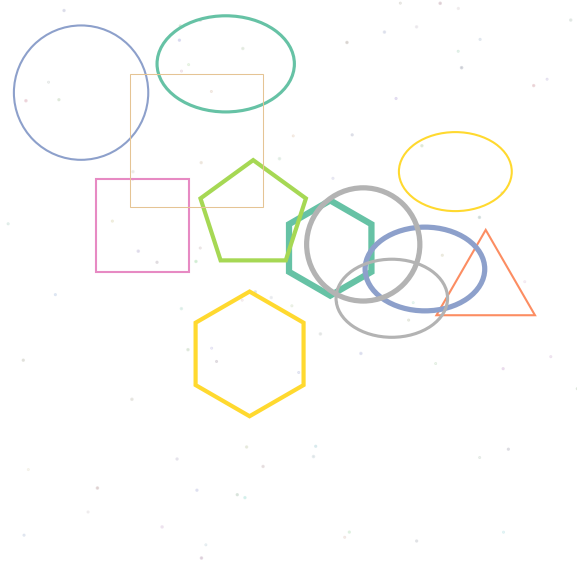[{"shape": "oval", "thickness": 1.5, "radius": 0.59, "center": [0.391, 0.889]}, {"shape": "hexagon", "thickness": 3, "radius": 0.41, "center": [0.572, 0.57]}, {"shape": "triangle", "thickness": 1, "radius": 0.49, "center": [0.841, 0.503]}, {"shape": "oval", "thickness": 2.5, "radius": 0.52, "center": [0.736, 0.533]}, {"shape": "circle", "thickness": 1, "radius": 0.58, "center": [0.14, 0.839]}, {"shape": "square", "thickness": 1, "radius": 0.4, "center": [0.247, 0.609]}, {"shape": "pentagon", "thickness": 2, "radius": 0.48, "center": [0.438, 0.626]}, {"shape": "oval", "thickness": 1, "radius": 0.49, "center": [0.788, 0.702]}, {"shape": "hexagon", "thickness": 2, "radius": 0.54, "center": [0.432, 0.386]}, {"shape": "square", "thickness": 0.5, "radius": 0.57, "center": [0.341, 0.756]}, {"shape": "circle", "thickness": 2.5, "radius": 0.49, "center": [0.629, 0.576]}, {"shape": "oval", "thickness": 1.5, "radius": 0.48, "center": [0.678, 0.483]}]